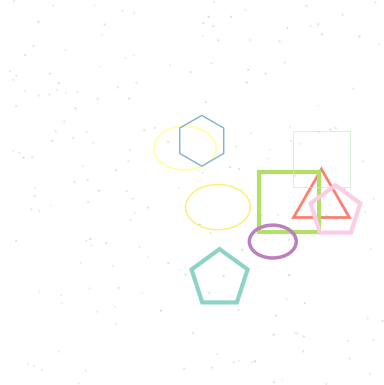[{"shape": "pentagon", "thickness": 3, "radius": 0.38, "center": [0.57, 0.276]}, {"shape": "oval", "thickness": 1.5, "radius": 0.41, "center": [0.48, 0.615]}, {"shape": "triangle", "thickness": 2, "radius": 0.42, "center": [0.835, 0.477]}, {"shape": "hexagon", "thickness": 1, "radius": 0.33, "center": [0.524, 0.634]}, {"shape": "square", "thickness": 3, "radius": 0.39, "center": [0.751, 0.475]}, {"shape": "pentagon", "thickness": 3, "radius": 0.34, "center": [0.871, 0.451]}, {"shape": "oval", "thickness": 2.5, "radius": 0.3, "center": [0.709, 0.373]}, {"shape": "square", "thickness": 0.5, "radius": 0.37, "center": [0.834, 0.587]}, {"shape": "oval", "thickness": 1, "radius": 0.42, "center": [0.566, 0.462]}]